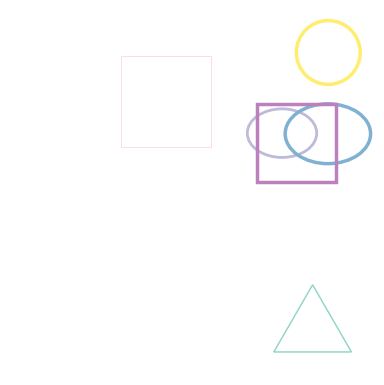[{"shape": "triangle", "thickness": 1, "radius": 0.58, "center": [0.812, 0.144]}, {"shape": "oval", "thickness": 2, "radius": 0.45, "center": [0.732, 0.654]}, {"shape": "oval", "thickness": 2.5, "radius": 0.55, "center": [0.852, 0.653]}, {"shape": "square", "thickness": 0.5, "radius": 0.59, "center": [0.431, 0.736]}, {"shape": "square", "thickness": 2.5, "radius": 0.51, "center": [0.77, 0.629]}, {"shape": "circle", "thickness": 2.5, "radius": 0.41, "center": [0.853, 0.864]}]